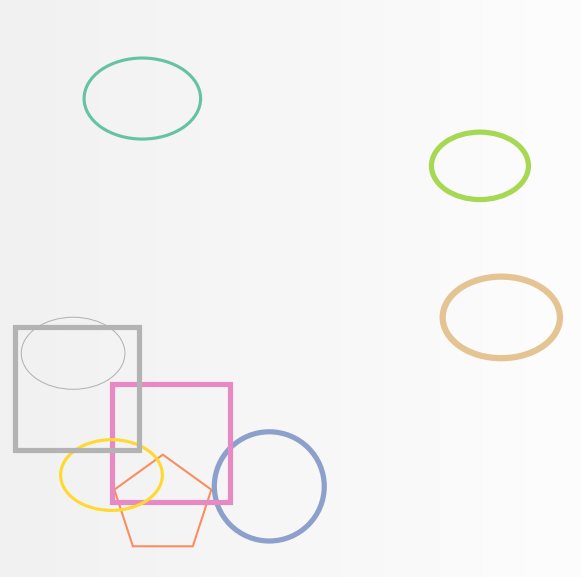[{"shape": "oval", "thickness": 1.5, "radius": 0.5, "center": [0.245, 0.828]}, {"shape": "pentagon", "thickness": 1, "radius": 0.44, "center": [0.28, 0.124]}, {"shape": "circle", "thickness": 2.5, "radius": 0.47, "center": [0.463, 0.157]}, {"shape": "square", "thickness": 2.5, "radius": 0.51, "center": [0.294, 0.232]}, {"shape": "oval", "thickness": 2.5, "radius": 0.42, "center": [0.826, 0.712]}, {"shape": "oval", "thickness": 1.5, "radius": 0.44, "center": [0.192, 0.177]}, {"shape": "oval", "thickness": 3, "radius": 0.5, "center": [0.862, 0.449]}, {"shape": "square", "thickness": 2.5, "radius": 0.54, "center": [0.132, 0.326]}, {"shape": "oval", "thickness": 0.5, "radius": 0.45, "center": [0.126, 0.387]}]